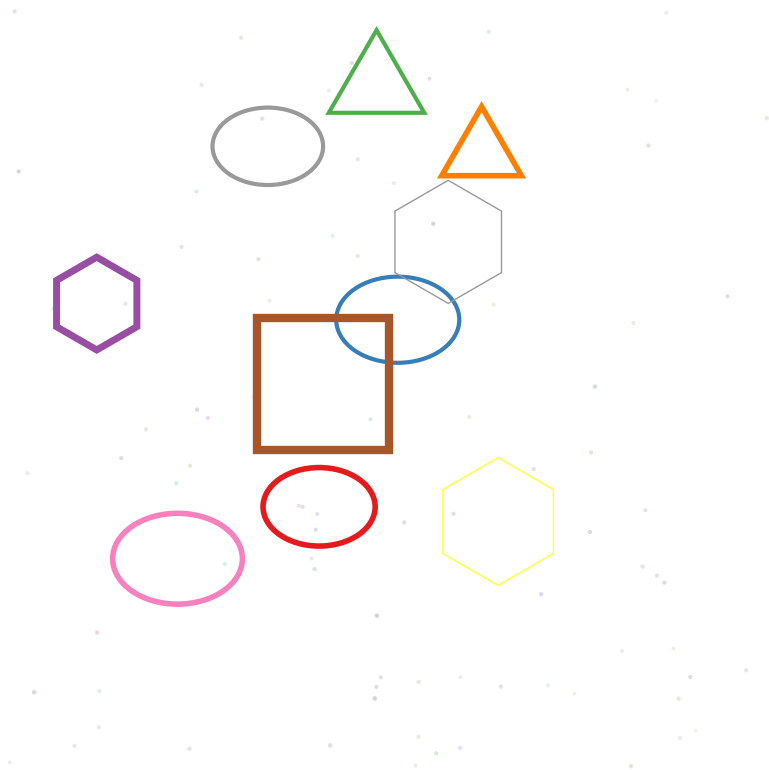[{"shape": "oval", "thickness": 2, "radius": 0.36, "center": [0.414, 0.342]}, {"shape": "oval", "thickness": 1.5, "radius": 0.4, "center": [0.517, 0.585]}, {"shape": "triangle", "thickness": 1.5, "radius": 0.36, "center": [0.489, 0.889]}, {"shape": "hexagon", "thickness": 2.5, "radius": 0.3, "center": [0.126, 0.606]}, {"shape": "triangle", "thickness": 2, "radius": 0.3, "center": [0.625, 0.802]}, {"shape": "hexagon", "thickness": 0.5, "radius": 0.41, "center": [0.647, 0.323]}, {"shape": "square", "thickness": 3, "radius": 0.43, "center": [0.42, 0.501]}, {"shape": "oval", "thickness": 2, "radius": 0.42, "center": [0.231, 0.274]}, {"shape": "hexagon", "thickness": 0.5, "radius": 0.4, "center": [0.582, 0.686]}, {"shape": "oval", "thickness": 1.5, "radius": 0.36, "center": [0.348, 0.81]}]